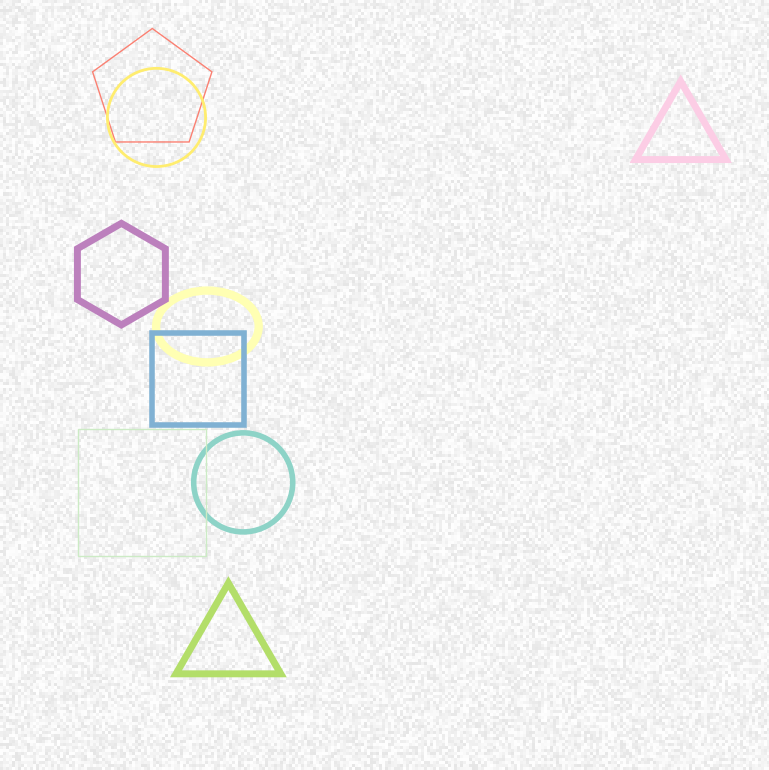[{"shape": "circle", "thickness": 2, "radius": 0.32, "center": [0.316, 0.374]}, {"shape": "oval", "thickness": 3, "radius": 0.33, "center": [0.269, 0.576]}, {"shape": "pentagon", "thickness": 0.5, "radius": 0.41, "center": [0.198, 0.882]}, {"shape": "square", "thickness": 2, "radius": 0.3, "center": [0.257, 0.508]}, {"shape": "triangle", "thickness": 2.5, "radius": 0.39, "center": [0.297, 0.164]}, {"shape": "triangle", "thickness": 2.5, "radius": 0.34, "center": [0.884, 0.827]}, {"shape": "hexagon", "thickness": 2.5, "radius": 0.33, "center": [0.158, 0.644]}, {"shape": "square", "thickness": 0.5, "radius": 0.41, "center": [0.184, 0.36]}, {"shape": "circle", "thickness": 1, "radius": 0.32, "center": [0.203, 0.847]}]